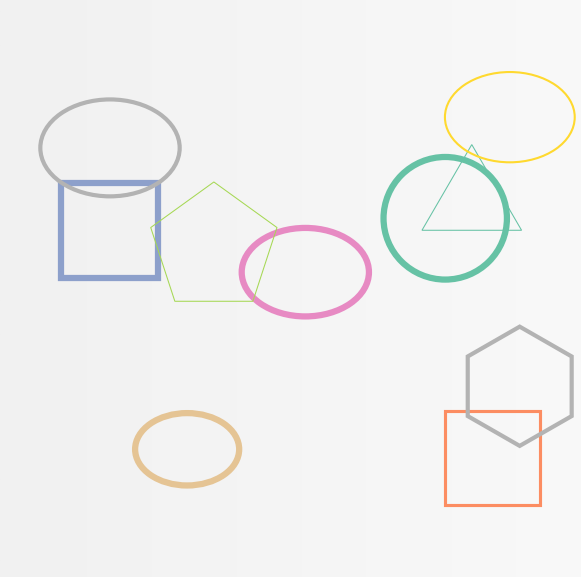[{"shape": "triangle", "thickness": 0.5, "radius": 0.49, "center": [0.812, 0.65]}, {"shape": "circle", "thickness": 3, "radius": 0.53, "center": [0.766, 0.621]}, {"shape": "square", "thickness": 1.5, "radius": 0.41, "center": [0.847, 0.206]}, {"shape": "square", "thickness": 3, "radius": 0.41, "center": [0.188, 0.6]}, {"shape": "oval", "thickness": 3, "radius": 0.55, "center": [0.525, 0.528]}, {"shape": "pentagon", "thickness": 0.5, "radius": 0.57, "center": [0.368, 0.57]}, {"shape": "oval", "thickness": 1, "radius": 0.56, "center": [0.877, 0.796]}, {"shape": "oval", "thickness": 3, "radius": 0.45, "center": [0.322, 0.221]}, {"shape": "oval", "thickness": 2, "radius": 0.6, "center": [0.189, 0.743]}, {"shape": "hexagon", "thickness": 2, "radius": 0.52, "center": [0.894, 0.33]}]